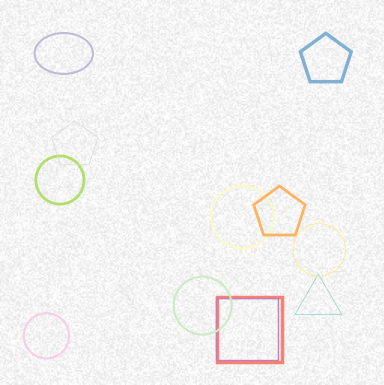[{"shape": "triangle", "thickness": 0.5, "radius": 0.35, "center": [0.827, 0.218]}, {"shape": "circle", "thickness": 1, "radius": 0.41, "center": [0.63, 0.436]}, {"shape": "oval", "thickness": 1.5, "radius": 0.38, "center": [0.166, 0.861]}, {"shape": "square", "thickness": 2.5, "radius": 0.42, "center": [0.648, 0.145]}, {"shape": "pentagon", "thickness": 2.5, "radius": 0.35, "center": [0.846, 0.844]}, {"shape": "pentagon", "thickness": 2, "radius": 0.35, "center": [0.726, 0.446]}, {"shape": "circle", "thickness": 2, "radius": 0.31, "center": [0.156, 0.532]}, {"shape": "circle", "thickness": 1.5, "radius": 0.29, "center": [0.121, 0.128]}, {"shape": "pentagon", "thickness": 0.5, "radius": 0.32, "center": [0.194, 0.623]}, {"shape": "square", "thickness": 1, "radius": 0.4, "center": [0.643, 0.145]}, {"shape": "circle", "thickness": 1.5, "radius": 0.38, "center": [0.526, 0.206]}, {"shape": "circle", "thickness": 0.5, "radius": 0.34, "center": [0.829, 0.351]}]